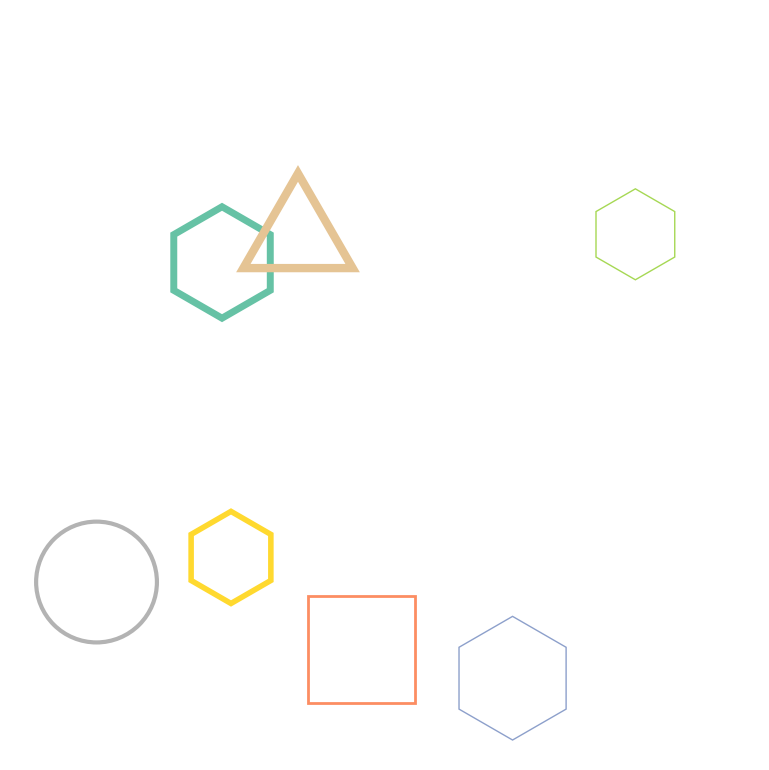[{"shape": "hexagon", "thickness": 2.5, "radius": 0.36, "center": [0.288, 0.659]}, {"shape": "square", "thickness": 1, "radius": 0.35, "center": [0.47, 0.156]}, {"shape": "hexagon", "thickness": 0.5, "radius": 0.4, "center": [0.666, 0.119]}, {"shape": "hexagon", "thickness": 0.5, "radius": 0.3, "center": [0.825, 0.696]}, {"shape": "hexagon", "thickness": 2, "radius": 0.3, "center": [0.3, 0.276]}, {"shape": "triangle", "thickness": 3, "radius": 0.41, "center": [0.387, 0.693]}, {"shape": "circle", "thickness": 1.5, "radius": 0.39, "center": [0.125, 0.244]}]